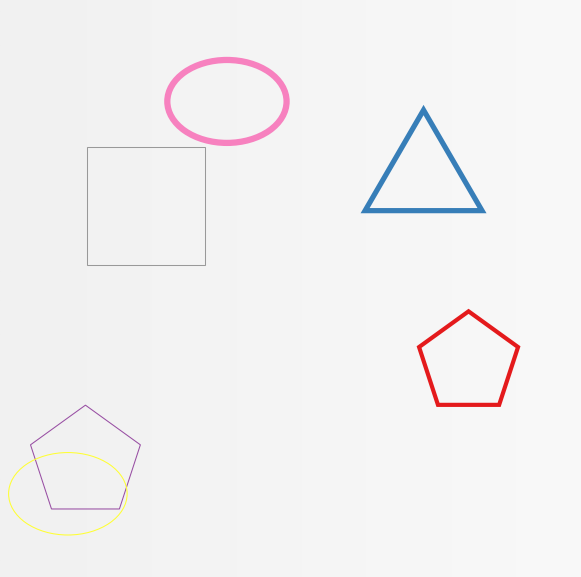[{"shape": "pentagon", "thickness": 2, "radius": 0.45, "center": [0.806, 0.371]}, {"shape": "triangle", "thickness": 2.5, "radius": 0.58, "center": [0.729, 0.692]}, {"shape": "pentagon", "thickness": 0.5, "radius": 0.5, "center": [0.147, 0.198]}, {"shape": "oval", "thickness": 0.5, "radius": 0.51, "center": [0.117, 0.144]}, {"shape": "oval", "thickness": 3, "radius": 0.51, "center": [0.39, 0.823]}, {"shape": "square", "thickness": 0.5, "radius": 0.51, "center": [0.251, 0.642]}]